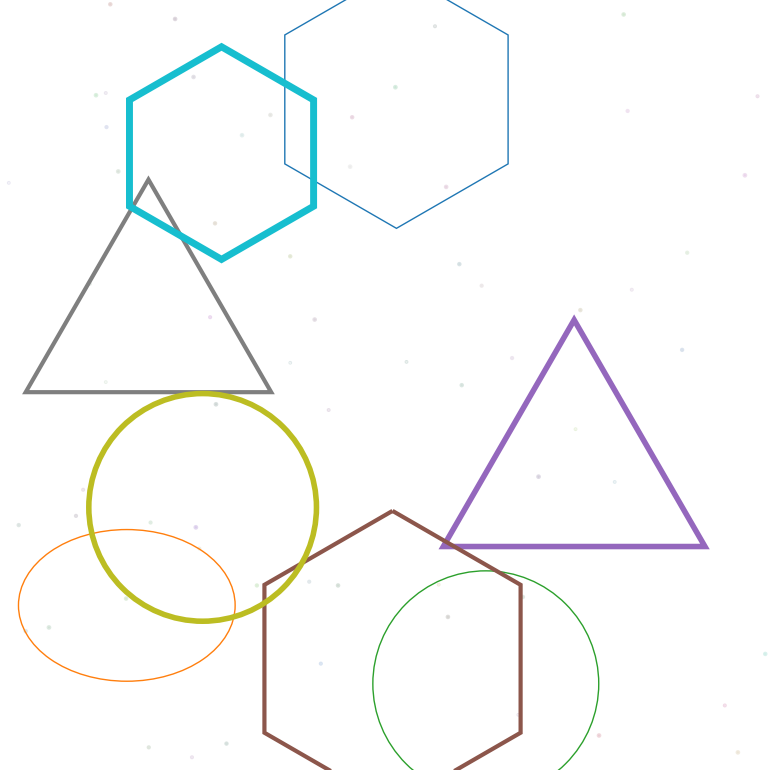[{"shape": "hexagon", "thickness": 0.5, "radius": 0.84, "center": [0.515, 0.871]}, {"shape": "oval", "thickness": 0.5, "radius": 0.7, "center": [0.165, 0.214]}, {"shape": "circle", "thickness": 0.5, "radius": 0.73, "center": [0.631, 0.112]}, {"shape": "triangle", "thickness": 2, "radius": 0.98, "center": [0.746, 0.388]}, {"shape": "hexagon", "thickness": 1.5, "radius": 0.96, "center": [0.51, 0.144]}, {"shape": "triangle", "thickness": 1.5, "radius": 0.92, "center": [0.193, 0.583]}, {"shape": "circle", "thickness": 2, "radius": 0.74, "center": [0.263, 0.341]}, {"shape": "hexagon", "thickness": 2.5, "radius": 0.69, "center": [0.288, 0.801]}]